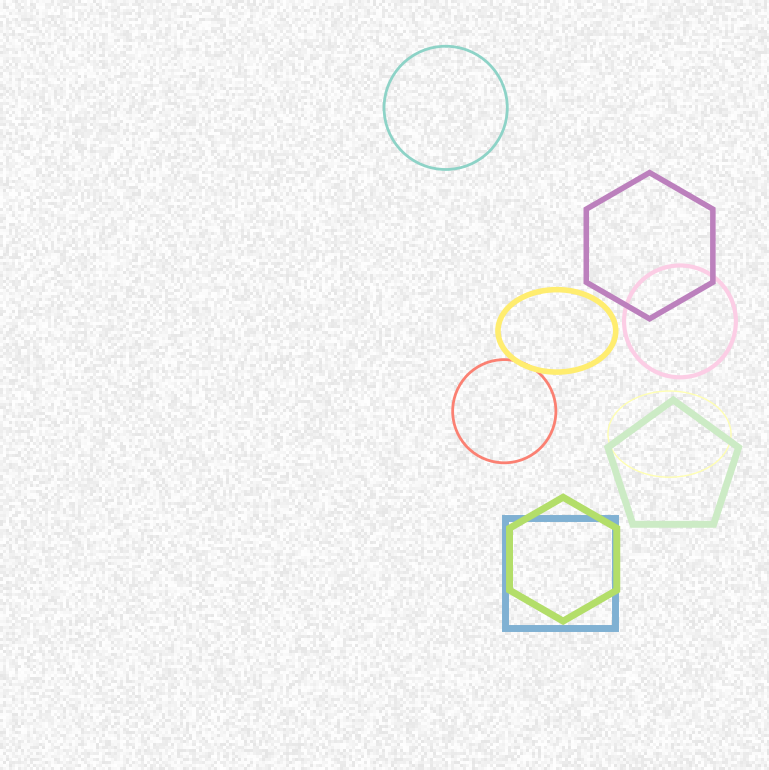[{"shape": "circle", "thickness": 1, "radius": 0.4, "center": [0.579, 0.86]}, {"shape": "oval", "thickness": 0.5, "radius": 0.4, "center": [0.869, 0.436]}, {"shape": "circle", "thickness": 1, "radius": 0.34, "center": [0.655, 0.466]}, {"shape": "square", "thickness": 2.5, "radius": 0.36, "center": [0.727, 0.256]}, {"shape": "hexagon", "thickness": 2.5, "radius": 0.4, "center": [0.731, 0.274]}, {"shape": "circle", "thickness": 1.5, "radius": 0.36, "center": [0.883, 0.583]}, {"shape": "hexagon", "thickness": 2, "radius": 0.47, "center": [0.844, 0.681]}, {"shape": "pentagon", "thickness": 2.5, "radius": 0.45, "center": [0.874, 0.391]}, {"shape": "oval", "thickness": 2, "radius": 0.38, "center": [0.723, 0.57]}]